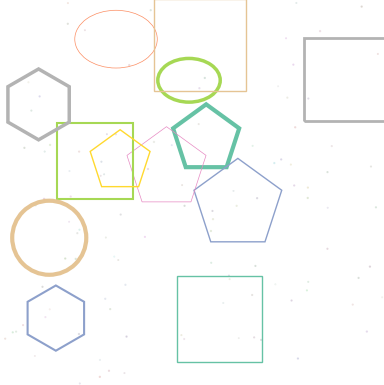[{"shape": "pentagon", "thickness": 3, "radius": 0.45, "center": [0.535, 0.639]}, {"shape": "square", "thickness": 1, "radius": 0.55, "center": [0.57, 0.171]}, {"shape": "oval", "thickness": 0.5, "radius": 0.54, "center": [0.301, 0.898]}, {"shape": "pentagon", "thickness": 1, "radius": 0.6, "center": [0.618, 0.469]}, {"shape": "hexagon", "thickness": 1.5, "radius": 0.42, "center": [0.145, 0.174]}, {"shape": "pentagon", "thickness": 0.5, "radius": 0.54, "center": [0.432, 0.563]}, {"shape": "oval", "thickness": 2.5, "radius": 0.41, "center": [0.491, 0.791]}, {"shape": "square", "thickness": 1.5, "radius": 0.49, "center": [0.246, 0.582]}, {"shape": "pentagon", "thickness": 1, "radius": 0.41, "center": [0.312, 0.581]}, {"shape": "square", "thickness": 1, "radius": 0.6, "center": [0.519, 0.883]}, {"shape": "circle", "thickness": 3, "radius": 0.48, "center": [0.128, 0.382]}, {"shape": "hexagon", "thickness": 2.5, "radius": 0.46, "center": [0.1, 0.729]}, {"shape": "square", "thickness": 2, "radius": 0.54, "center": [0.897, 0.793]}]